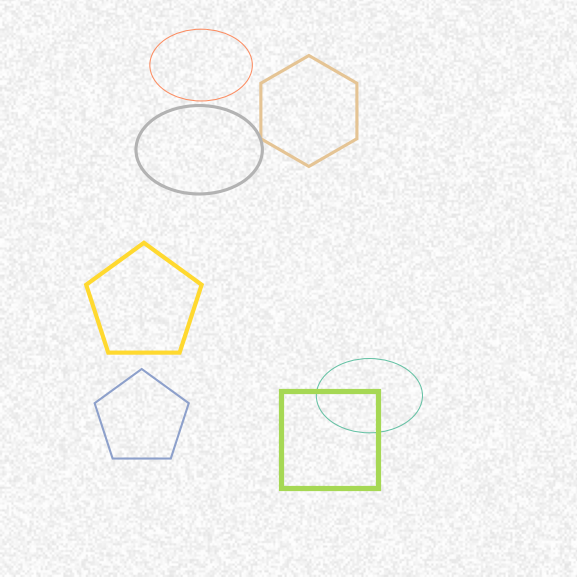[{"shape": "oval", "thickness": 0.5, "radius": 0.46, "center": [0.64, 0.314]}, {"shape": "oval", "thickness": 0.5, "radius": 0.44, "center": [0.348, 0.886]}, {"shape": "pentagon", "thickness": 1, "radius": 0.43, "center": [0.245, 0.274]}, {"shape": "square", "thickness": 2.5, "radius": 0.42, "center": [0.571, 0.238]}, {"shape": "pentagon", "thickness": 2, "radius": 0.53, "center": [0.249, 0.474]}, {"shape": "hexagon", "thickness": 1.5, "radius": 0.48, "center": [0.535, 0.807]}, {"shape": "oval", "thickness": 1.5, "radius": 0.55, "center": [0.345, 0.74]}]